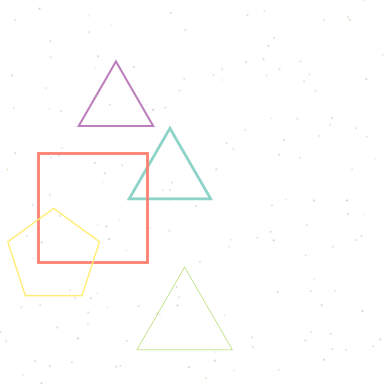[{"shape": "triangle", "thickness": 2, "radius": 0.61, "center": [0.441, 0.545]}, {"shape": "square", "thickness": 2, "radius": 0.7, "center": [0.24, 0.461]}, {"shape": "triangle", "thickness": 0.5, "radius": 0.72, "center": [0.48, 0.163]}, {"shape": "triangle", "thickness": 1.5, "radius": 0.56, "center": [0.301, 0.729]}, {"shape": "pentagon", "thickness": 1, "radius": 0.63, "center": [0.139, 0.333]}]